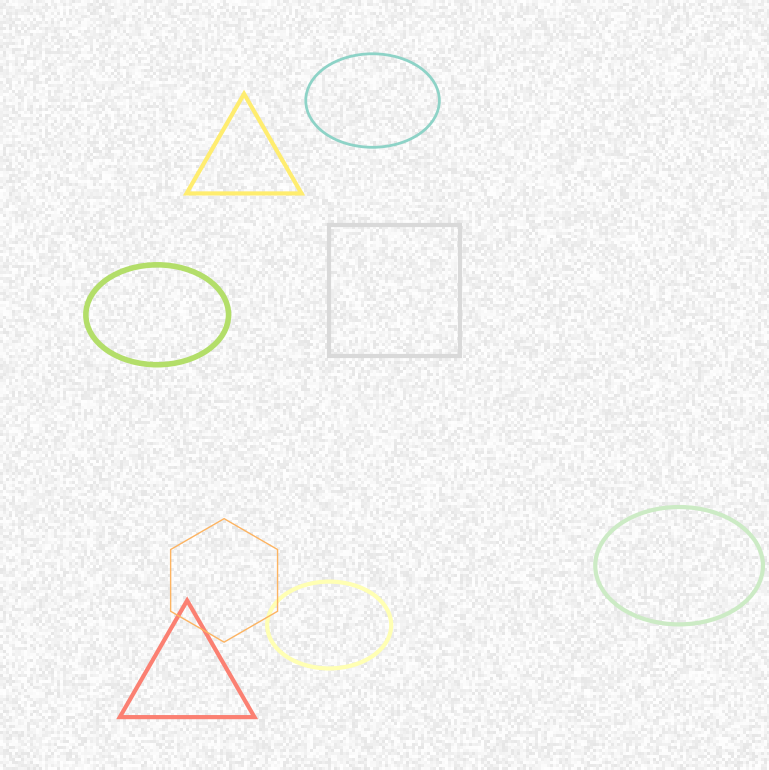[{"shape": "oval", "thickness": 1, "radius": 0.43, "center": [0.484, 0.869]}, {"shape": "oval", "thickness": 1.5, "radius": 0.4, "center": [0.428, 0.188]}, {"shape": "triangle", "thickness": 1.5, "radius": 0.5, "center": [0.243, 0.119]}, {"shape": "hexagon", "thickness": 0.5, "radius": 0.4, "center": [0.291, 0.246]}, {"shape": "oval", "thickness": 2, "radius": 0.46, "center": [0.204, 0.591]}, {"shape": "square", "thickness": 1.5, "radius": 0.43, "center": [0.512, 0.623]}, {"shape": "oval", "thickness": 1.5, "radius": 0.54, "center": [0.882, 0.265]}, {"shape": "triangle", "thickness": 1.5, "radius": 0.43, "center": [0.317, 0.792]}]